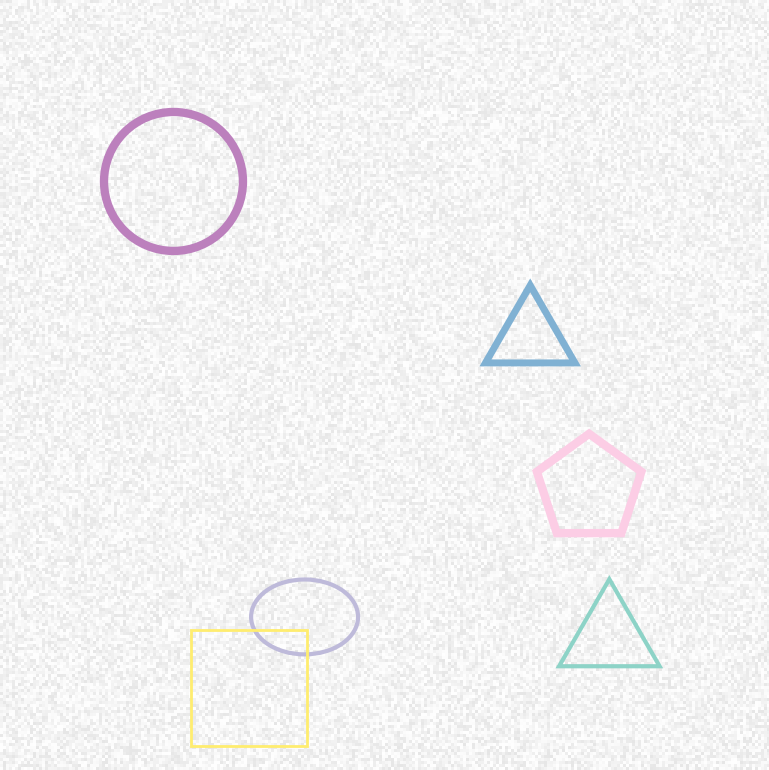[{"shape": "triangle", "thickness": 1.5, "radius": 0.38, "center": [0.791, 0.172]}, {"shape": "oval", "thickness": 1.5, "radius": 0.35, "center": [0.396, 0.199]}, {"shape": "triangle", "thickness": 2.5, "radius": 0.34, "center": [0.689, 0.562]}, {"shape": "pentagon", "thickness": 3, "radius": 0.36, "center": [0.765, 0.365]}, {"shape": "circle", "thickness": 3, "radius": 0.45, "center": [0.225, 0.764]}, {"shape": "square", "thickness": 1, "radius": 0.38, "center": [0.324, 0.106]}]